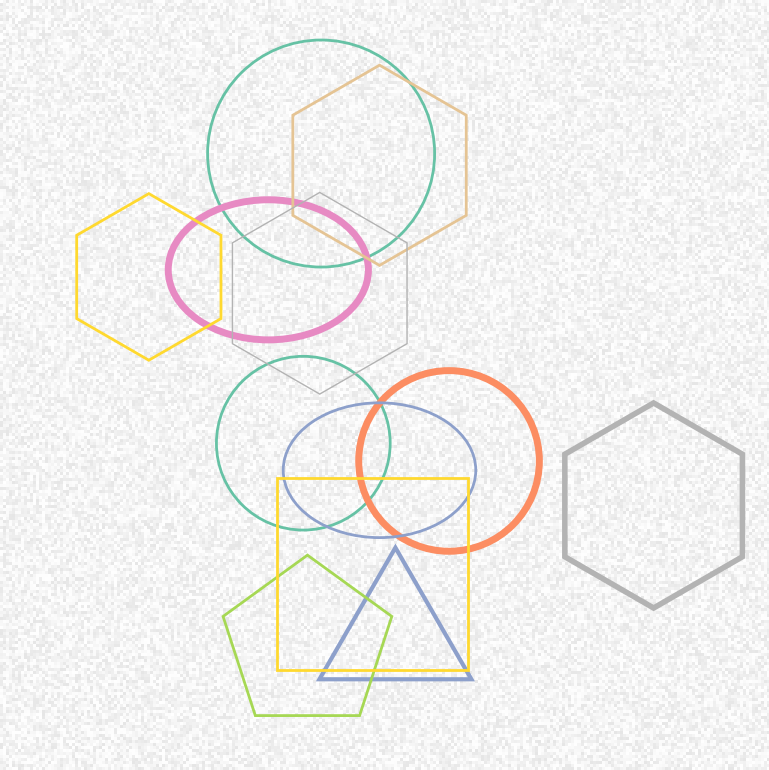[{"shape": "circle", "thickness": 1, "radius": 0.74, "center": [0.417, 0.801]}, {"shape": "circle", "thickness": 1, "radius": 0.56, "center": [0.394, 0.424]}, {"shape": "circle", "thickness": 2.5, "radius": 0.59, "center": [0.583, 0.401]}, {"shape": "triangle", "thickness": 1.5, "radius": 0.57, "center": [0.514, 0.175]}, {"shape": "oval", "thickness": 1, "radius": 0.63, "center": [0.493, 0.389]}, {"shape": "oval", "thickness": 2.5, "radius": 0.65, "center": [0.348, 0.65]}, {"shape": "pentagon", "thickness": 1, "radius": 0.58, "center": [0.399, 0.164]}, {"shape": "square", "thickness": 1, "radius": 0.62, "center": [0.484, 0.255]}, {"shape": "hexagon", "thickness": 1, "radius": 0.54, "center": [0.193, 0.64]}, {"shape": "hexagon", "thickness": 1, "radius": 0.65, "center": [0.493, 0.785]}, {"shape": "hexagon", "thickness": 2, "radius": 0.67, "center": [0.849, 0.344]}, {"shape": "hexagon", "thickness": 0.5, "radius": 0.65, "center": [0.415, 0.619]}]